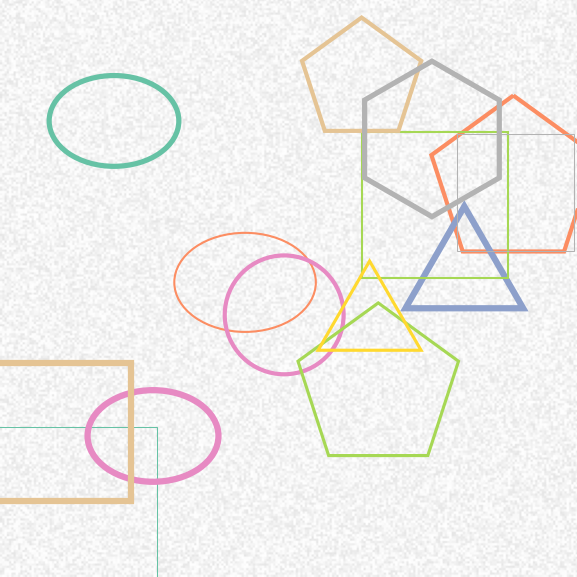[{"shape": "square", "thickness": 0.5, "radius": 0.7, "center": [0.132, 0.121]}, {"shape": "oval", "thickness": 2.5, "radius": 0.56, "center": [0.197, 0.79]}, {"shape": "pentagon", "thickness": 2, "radius": 0.75, "center": [0.889, 0.684]}, {"shape": "oval", "thickness": 1, "radius": 0.61, "center": [0.424, 0.51]}, {"shape": "triangle", "thickness": 3, "radius": 0.59, "center": [0.804, 0.524]}, {"shape": "oval", "thickness": 3, "radius": 0.57, "center": [0.265, 0.244]}, {"shape": "circle", "thickness": 2, "radius": 0.51, "center": [0.492, 0.454]}, {"shape": "pentagon", "thickness": 1.5, "radius": 0.73, "center": [0.655, 0.328]}, {"shape": "square", "thickness": 1, "radius": 0.63, "center": [0.753, 0.644]}, {"shape": "triangle", "thickness": 1.5, "radius": 0.51, "center": [0.64, 0.444]}, {"shape": "square", "thickness": 3, "radius": 0.6, "center": [0.107, 0.251]}, {"shape": "pentagon", "thickness": 2, "radius": 0.54, "center": [0.626, 0.86]}, {"shape": "hexagon", "thickness": 2.5, "radius": 0.67, "center": [0.748, 0.759]}, {"shape": "square", "thickness": 0.5, "radius": 0.5, "center": [0.892, 0.666]}]